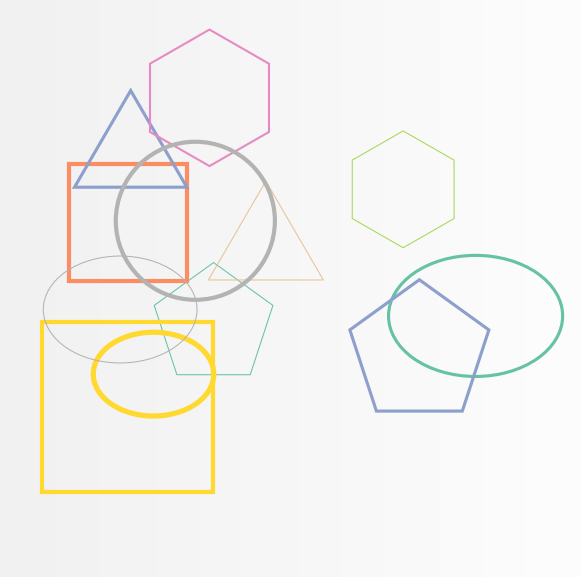[{"shape": "oval", "thickness": 1.5, "radius": 0.75, "center": [0.818, 0.452]}, {"shape": "pentagon", "thickness": 0.5, "radius": 0.54, "center": [0.367, 0.437]}, {"shape": "square", "thickness": 2, "radius": 0.51, "center": [0.221, 0.614]}, {"shape": "pentagon", "thickness": 1.5, "radius": 0.63, "center": [0.721, 0.389]}, {"shape": "triangle", "thickness": 1.5, "radius": 0.56, "center": [0.225, 0.731]}, {"shape": "hexagon", "thickness": 1, "radius": 0.59, "center": [0.36, 0.83]}, {"shape": "hexagon", "thickness": 0.5, "radius": 0.51, "center": [0.694, 0.671]}, {"shape": "square", "thickness": 2, "radius": 0.74, "center": [0.219, 0.294]}, {"shape": "oval", "thickness": 2.5, "radius": 0.52, "center": [0.264, 0.351]}, {"shape": "triangle", "thickness": 0.5, "radius": 0.57, "center": [0.457, 0.571]}, {"shape": "oval", "thickness": 0.5, "radius": 0.66, "center": [0.207, 0.463]}, {"shape": "circle", "thickness": 2, "radius": 0.68, "center": [0.336, 0.617]}]